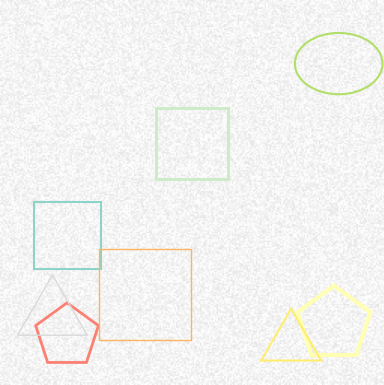[{"shape": "square", "thickness": 1.5, "radius": 0.44, "center": [0.176, 0.389]}, {"shape": "pentagon", "thickness": 3, "radius": 0.5, "center": [0.867, 0.158]}, {"shape": "pentagon", "thickness": 2, "radius": 0.43, "center": [0.174, 0.128]}, {"shape": "square", "thickness": 1, "radius": 0.59, "center": [0.377, 0.234]}, {"shape": "oval", "thickness": 1.5, "radius": 0.57, "center": [0.88, 0.835]}, {"shape": "triangle", "thickness": 1, "radius": 0.52, "center": [0.136, 0.182]}, {"shape": "square", "thickness": 2, "radius": 0.46, "center": [0.498, 0.627]}, {"shape": "triangle", "thickness": 1.5, "radius": 0.45, "center": [0.756, 0.108]}]